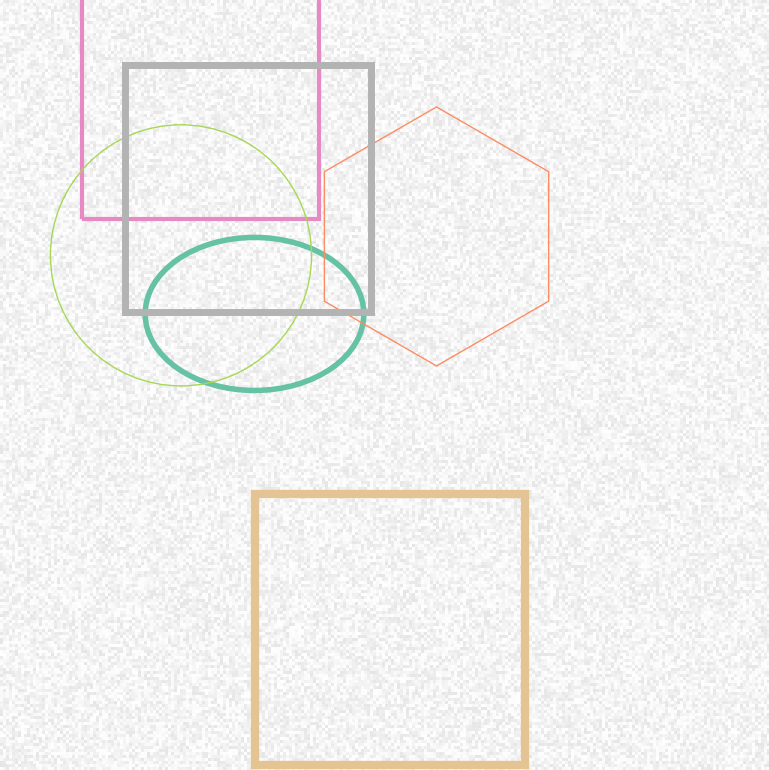[{"shape": "oval", "thickness": 2, "radius": 0.71, "center": [0.331, 0.592]}, {"shape": "hexagon", "thickness": 0.5, "radius": 0.84, "center": [0.567, 0.693]}, {"shape": "square", "thickness": 1.5, "radius": 0.77, "center": [0.261, 0.869]}, {"shape": "circle", "thickness": 0.5, "radius": 0.85, "center": [0.235, 0.668]}, {"shape": "square", "thickness": 3, "radius": 0.88, "center": [0.507, 0.183]}, {"shape": "square", "thickness": 2.5, "radius": 0.8, "center": [0.322, 0.755]}]